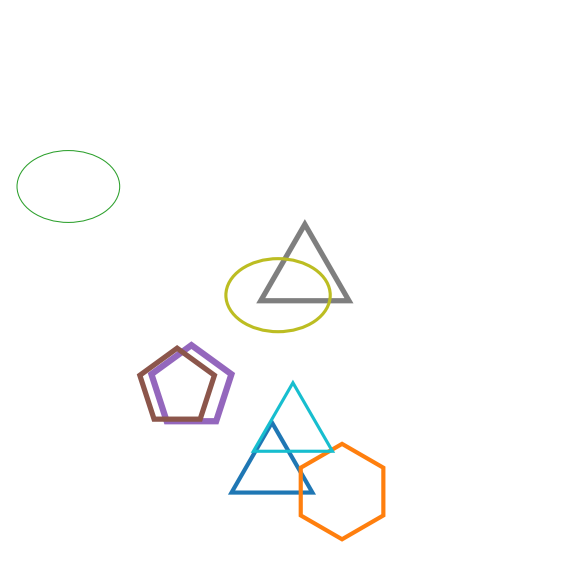[{"shape": "triangle", "thickness": 2, "radius": 0.4, "center": [0.471, 0.187]}, {"shape": "hexagon", "thickness": 2, "radius": 0.41, "center": [0.592, 0.148]}, {"shape": "oval", "thickness": 0.5, "radius": 0.44, "center": [0.118, 0.676]}, {"shape": "pentagon", "thickness": 3, "radius": 0.36, "center": [0.331, 0.329]}, {"shape": "pentagon", "thickness": 2.5, "radius": 0.34, "center": [0.307, 0.328]}, {"shape": "triangle", "thickness": 2.5, "radius": 0.44, "center": [0.528, 0.522]}, {"shape": "oval", "thickness": 1.5, "radius": 0.45, "center": [0.481, 0.488]}, {"shape": "triangle", "thickness": 1.5, "radius": 0.4, "center": [0.507, 0.257]}]